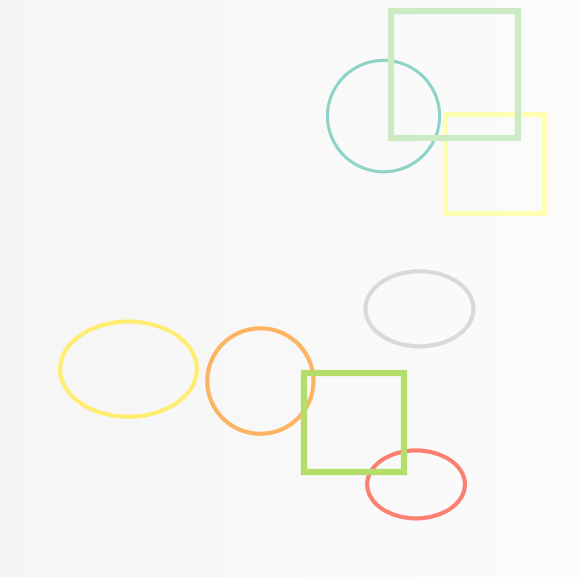[{"shape": "circle", "thickness": 1.5, "radius": 0.48, "center": [0.66, 0.798]}, {"shape": "square", "thickness": 2.5, "radius": 0.43, "center": [0.85, 0.716]}, {"shape": "oval", "thickness": 2, "radius": 0.42, "center": [0.716, 0.16]}, {"shape": "circle", "thickness": 2, "radius": 0.46, "center": [0.448, 0.339]}, {"shape": "square", "thickness": 3, "radius": 0.43, "center": [0.609, 0.268]}, {"shape": "oval", "thickness": 2, "radius": 0.46, "center": [0.722, 0.464]}, {"shape": "square", "thickness": 3, "radius": 0.55, "center": [0.782, 0.87]}, {"shape": "oval", "thickness": 2, "radius": 0.59, "center": [0.221, 0.36]}]